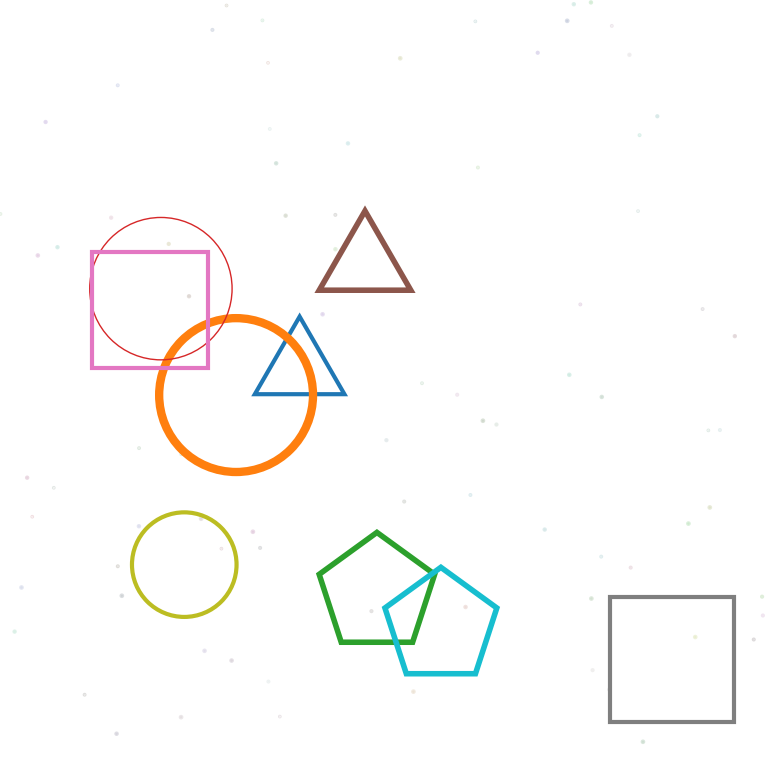[{"shape": "triangle", "thickness": 1.5, "radius": 0.34, "center": [0.389, 0.522]}, {"shape": "circle", "thickness": 3, "radius": 0.5, "center": [0.307, 0.487]}, {"shape": "pentagon", "thickness": 2, "radius": 0.39, "center": [0.49, 0.23]}, {"shape": "circle", "thickness": 0.5, "radius": 0.46, "center": [0.209, 0.625]}, {"shape": "triangle", "thickness": 2, "radius": 0.34, "center": [0.474, 0.657]}, {"shape": "square", "thickness": 1.5, "radius": 0.38, "center": [0.195, 0.597]}, {"shape": "square", "thickness": 1.5, "radius": 0.4, "center": [0.873, 0.144]}, {"shape": "circle", "thickness": 1.5, "radius": 0.34, "center": [0.239, 0.267]}, {"shape": "pentagon", "thickness": 2, "radius": 0.38, "center": [0.573, 0.187]}]